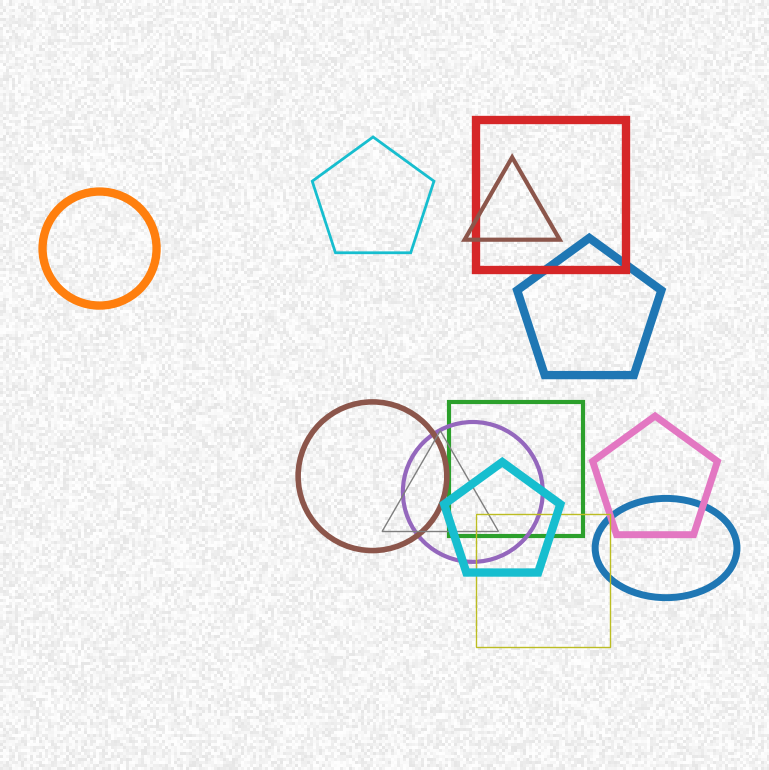[{"shape": "pentagon", "thickness": 3, "radius": 0.49, "center": [0.765, 0.593]}, {"shape": "oval", "thickness": 2.5, "radius": 0.46, "center": [0.865, 0.288]}, {"shape": "circle", "thickness": 3, "radius": 0.37, "center": [0.129, 0.677]}, {"shape": "square", "thickness": 1.5, "radius": 0.43, "center": [0.67, 0.391]}, {"shape": "square", "thickness": 3, "radius": 0.49, "center": [0.716, 0.746]}, {"shape": "circle", "thickness": 1.5, "radius": 0.45, "center": [0.614, 0.361]}, {"shape": "circle", "thickness": 2, "radius": 0.48, "center": [0.484, 0.382]}, {"shape": "triangle", "thickness": 1.5, "radius": 0.36, "center": [0.665, 0.724]}, {"shape": "pentagon", "thickness": 2.5, "radius": 0.43, "center": [0.851, 0.375]}, {"shape": "triangle", "thickness": 0.5, "radius": 0.44, "center": [0.572, 0.353]}, {"shape": "square", "thickness": 0.5, "radius": 0.43, "center": [0.705, 0.246]}, {"shape": "pentagon", "thickness": 1, "radius": 0.42, "center": [0.485, 0.739]}, {"shape": "pentagon", "thickness": 3, "radius": 0.4, "center": [0.652, 0.321]}]